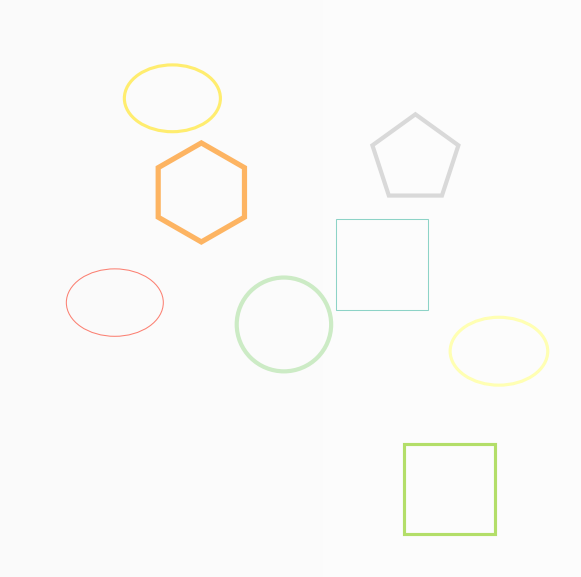[{"shape": "square", "thickness": 0.5, "radius": 0.4, "center": [0.657, 0.542]}, {"shape": "oval", "thickness": 1.5, "radius": 0.42, "center": [0.858, 0.391]}, {"shape": "oval", "thickness": 0.5, "radius": 0.42, "center": [0.198, 0.475]}, {"shape": "hexagon", "thickness": 2.5, "radius": 0.43, "center": [0.346, 0.666]}, {"shape": "square", "thickness": 1.5, "radius": 0.39, "center": [0.774, 0.152]}, {"shape": "pentagon", "thickness": 2, "radius": 0.39, "center": [0.715, 0.723]}, {"shape": "circle", "thickness": 2, "radius": 0.41, "center": [0.488, 0.437]}, {"shape": "oval", "thickness": 1.5, "radius": 0.41, "center": [0.297, 0.829]}]